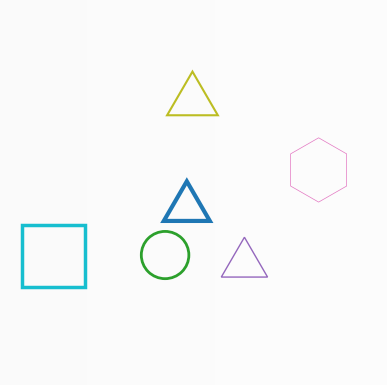[{"shape": "triangle", "thickness": 3, "radius": 0.34, "center": [0.482, 0.46]}, {"shape": "circle", "thickness": 2, "radius": 0.31, "center": [0.426, 0.338]}, {"shape": "triangle", "thickness": 1, "radius": 0.34, "center": [0.631, 0.315]}, {"shape": "hexagon", "thickness": 0.5, "radius": 0.42, "center": [0.822, 0.559]}, {"shape": "triangle", "thickness": 1.5, "radius": 0.38, "center": [0.497, 0.738]}, {"shape": "square", "thickness": 2.5, "radius": 0.4, "center": [0.138, 0.336]}]